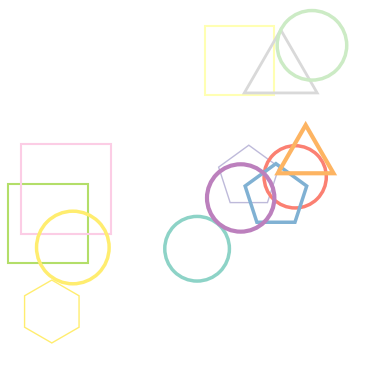[{"shape": "circle", "thickness": 2.5, "radius": 0.42, "center": [0.512, 0.354]}, {"shape": "square", "thickness": 1.5, "radius": 0.45, "center": [0.621, 0.843]}, {"shape": "pentagon", "thickness": 1, "radius": 0.41, "center": [0.646, 0.54]}, {"shape": "circle", "thickness": 2.5, "radius": 0.4, "center": [0.767, 0.541]}, {"shape": "pentagon", "thickness": 2.5, "radius": 0.42, "center": [0.717, 0.491]}, {"shape": "triangle", "thickness": 3, "radius": 0.42, "center": [0.794, 0.592]}, {"shape": "square", "thickness": 1.5, "radius": 0.52, "center": [0.125, 0.42]}, {"shape": "square", "thickness": 1.5, "radius": 0.59, "center": [0.172, 0.51]}, {"shape": "triangle", "thickness": 2, "radius": 0.55, "center": [0.729, 0.813]}, {"shape": "circle", "thickness": 3, "radius": 0.44, "center": [0.625, 0.486]}, {"shape": "circle", "thickness": 2.5, "radius": 0.45, "center": [0.81, 0.882]}, {"shape": "circle", "thickness": 2.5, "radius": 0.47, "center": [0.189, 0.357]}, {"shape": "hexagon", "thickness": 1, "radius": 0.41, "center": [0.135, 0.191]}]